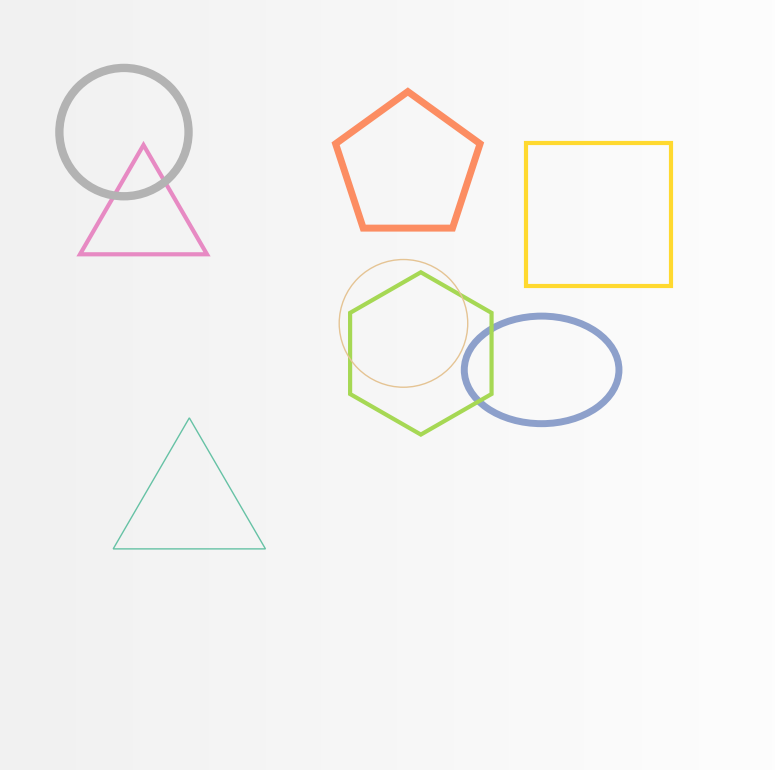[{"shape": "triangle", "thickness": 0.5, "radius": 0.57, "center": [0.244, 0.344]}, {"shape": "pentagon", "thickness": 2.5, "radius": 0.49, "center": [0.526, 0.783]}, {"shape": "oval", "thickness": 2.5, "radius": 0.5, "center": [0.699, 0.52]}, {"shape": "triangle", "thickness": 1.5, "radius": 0.47, "center": [0.185, 0.717]}, {"shape": "hexagon", "thickness": 1.5, "radius": 0.53, "center": [0.543, 0.541]}, {"shape": "square", "thickness": 1.5, "radius": 0.47, "center": [0.772, 0.721]}, {"shape": "circle", "thickness": 0.5, "radius": 0.41, "center": [0.521, 0.58]}, {"shape": "circle", "thickness": 3, "radius": 0.42, "center": [0.16, 0.828]}]